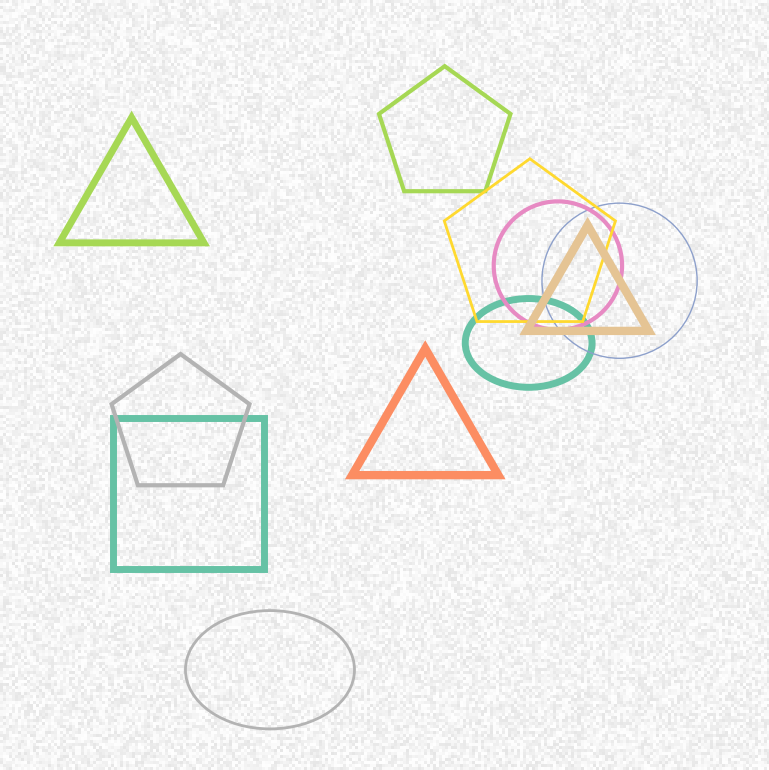[{"shape": "oval", "thickness": 2.5, "radius": 0.41, "center": [0.687, 0.555]}, {"shape": "square", "thickness": 2.5, "radius": 0.49, "center": [0.244, 0.36]}, {"shape": "triangle", "thickness": 3, "radius": 0.55, "center": [0.552, 0.438]}, {"shape": "circle", "thickness": 0.5, "radius": 0.5, "center": [0.805, 0.635]}, {"shape": "circle", "thickness": 1.5, "radius": 0.42, "center": [0.725, 0.655]}, {"shape": "triangle", "thickness": 2.5, "radius": 0.54, "center": [0.171, 0.739]}, {"shape": "pentagon", "thickness": 1.5, "radius": 0.45, "center": [0.578, 0.824]}, {"shape": "pentagon", "thickness": 1, "radius": 0.58, "center": [0.688, 0.677]}, {"shape": "triangle", "thickness": 3, "radius": 0.46, "center": [0.763, 0.616]}, {"shape": "oval", "thickness": 1, "radius": 0.55, "center": [0.351, 0.13]}, {"shape": "pentagon", "thickness": 1.5, "radius": 0.47, "center": [0.234, 0.446]}]